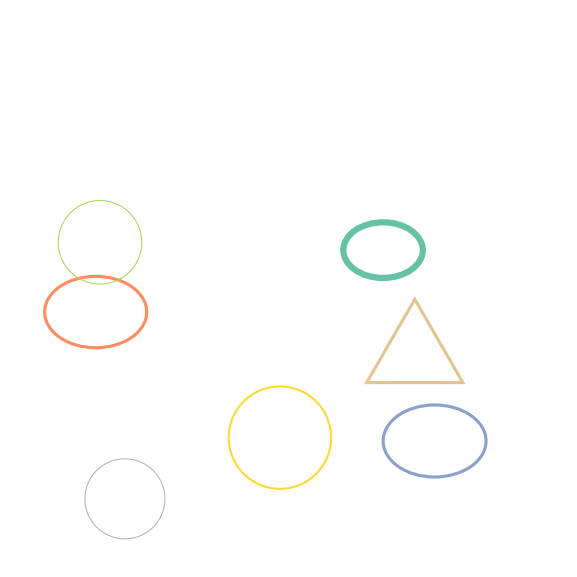[{"shape": "oval", "thickness": 3, "radius": 0.34, "center": [0.663, 0.566]}, {"shape": "oval", "thickness": 1.5, "radius": 0.44, "center": [0.166, 0.459]}, {"shape": "oval", "thickness": 1.5, "radius": 0.45, "center": [0.753, 0.236]}, {"shape": "circle", "thickness": 0.5, "radius": 0.36, "center": [0.173, 0.58]}, {"shape": "circle", "thickness": 1, "radius": 0.44, "center": [0.485, 0.241]}, {"shape": "triangle", "thickness": 1.5, "radius": 0.48, "center": [0.718, 0.385]}, {"shape": "circle", "thickness": 0.5, "radius": 0.35, "center": [0.216, 0.135]}]